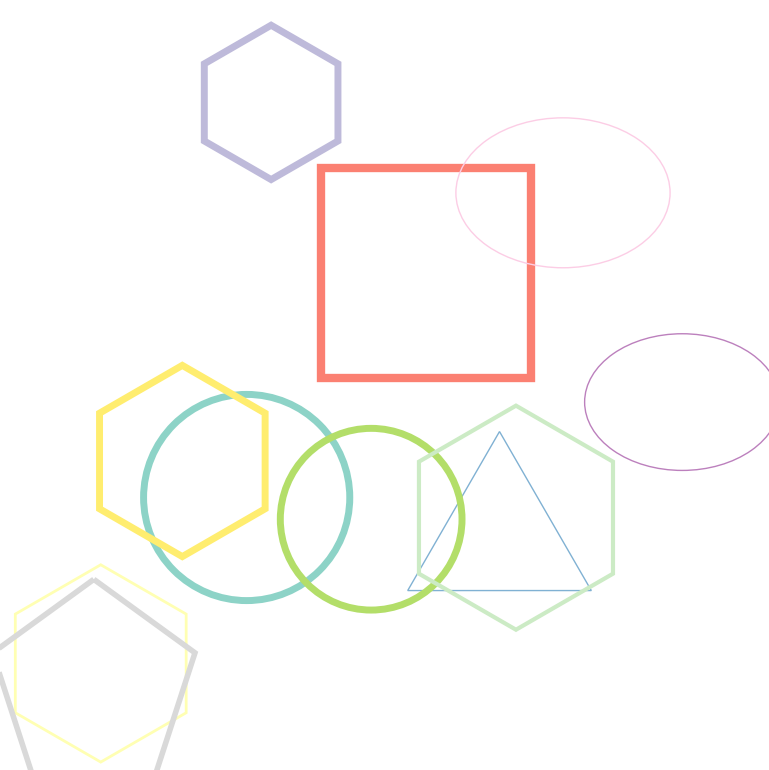[{"shape": "circle", "thickness": 2.5, "radius": 0.67, "center": [0.32, 0.354]}, {"shape": "hexagon", "thickness": 1, "radius": 0.64, "center": [0.131, 0.138]}, {"shape": "hexagon", "thickness": 2.5, "radius": 0.5, "center": [0.352, 0.867]}, {"shape": "square", "thickness": 3, "radius": 0.68, "center": [0.553, 0.645]}, {"shape": "triangle", "thickness": 0.5, "radius": 0.69, "center": [0.649, 0.302]}, {"shape": "circle", "thickness": 2.5, "radius": 0.59, "center": [0.482, 0.326]}, {"shape": "oval", "thickness": 0.5, "radius": 0.7, "center": [0.731, 0.75]}, {"shape": "pentagon", "thickness": 2, "radius": 0.69, "center": [0.122, 0.109]}, {"shape": "oval", "thickness": 0.5, "radius": 0.63, "center": [0.886, 0.478]}, {"shape": "hexagon", "thickness": 1.5, "radius": 0.73, "center": [0.67, 0.328]}, {"shape": "hexagon", "thickness": 2.5, "radius": 0.62, "center": [0.237, 0.401]}]